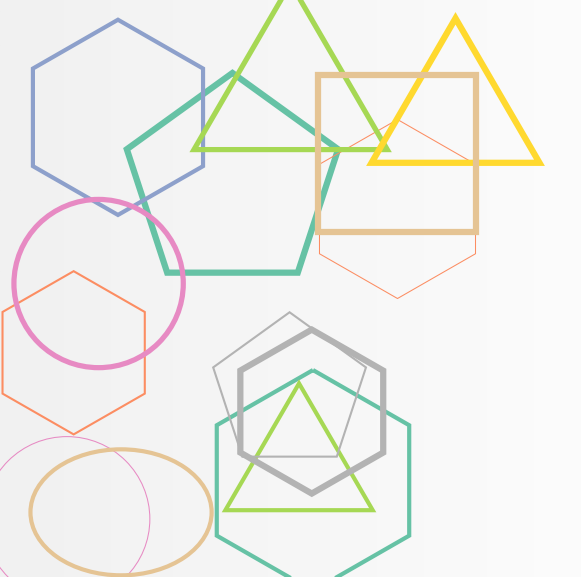[{"shape": "pentagon", "thickness": 3, "radius": 0.96, "center": [0.4, 0.682]}, {"shape": "hexagon", "thickness": 2, "radius": 0.96, "center": [0.538, 0.167]}, {"shape": "hexagon", "thickness": 1, "radius": 0.71, "center": [0.127, 0.388]}, {"shape": "hexagon", "thickness": 0.5, "radius": 0.77, "center": [0.684, 0.637]}, {"shape": "hexagon", "thickness": 2, "radius": 0.84, "center": [0.203, 0.796]}, {"shape": "circle", "thickness": 2.5, "radius": 0.73, "center": [0.17, 0.508]}, {"shape": "circle", "thickness": 0.5, "radius": 0.71, "center": [0.115, 0.1]}, {"shape": "triangle", "thickness": 2.5, "radius": 0.96, "center": [0.5, 0.836]}, {"shape": "triangle", "thickness": 2, "radius": 0.73, "center": [0.514, 0.189]}, {"shape": "triangle", "thickness": 3, "radius": 0.83, "center": [0.784, 0.801]}, {"shape": "square", "thickness": 3, "radius": 0.68, "center": [0.682, 0.734]}, {"shape": "oval", "thickness": 2, "radius": 0.78, "center": [0.208, 0.112]}, {"shape": "pentagon", "thickness": 1, "radius": 0.69, "center": [0.498, 0.32]}, {"shape": "hexagon", "thickness": 3, "radius": 0.71, "center": [0.536, 0.286]}]